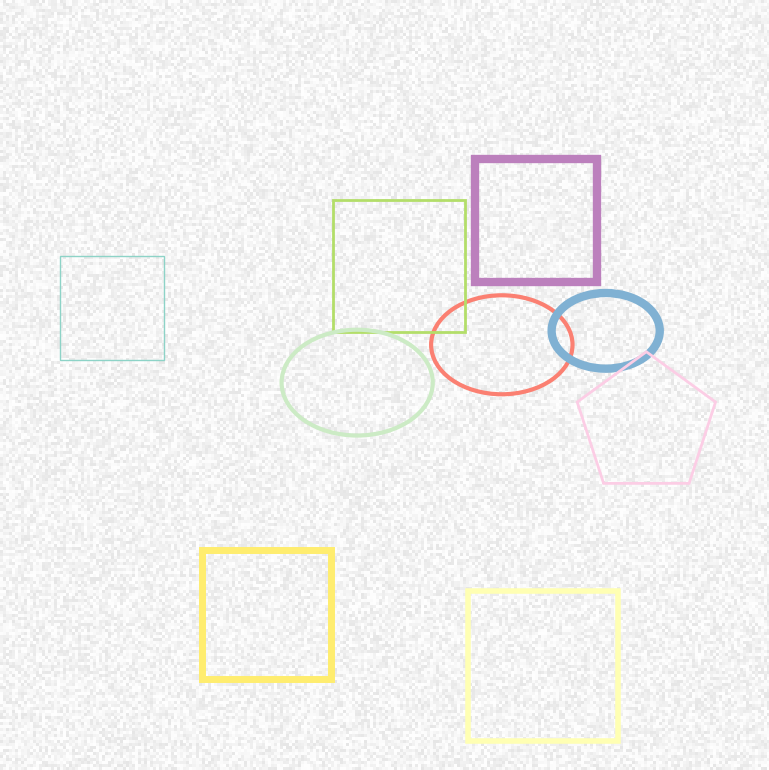[{"shape": "square", "thickness": 0.5, "radius": 0.34, "center": [0.146, 0.6]}, {"shape": "square", "thickness": 2, "radius": 0.49, "center": [0.705, 0.135]}, {"shape": "oval", "thickness": 1.5, "radius": 0.46, "center": [0.652, 0.552]}, {"shape": "oval", "thickness": 3, "radius": 0.35, "center": [0.787, 0.57]}, {"shape": "square", "thickness": 1, "radius": 0.43, "center": [0.518, 0.655]}, {"shape": "pentagon", "thickness": 1, "radius": 0.47, "center": [0.839, 0.449]}, {"shape": "square", "thickness": 3, "radius": 0.4, "center": [0.696, 0.714]}, {"shape": "oval", "thickness": 1.5, "radius": 0.49, "center": [0.464, 0.503]}, {"shape": "square", "thickness": 2.5, "radius": 0.42, "center": [0.346, 0.202]}]